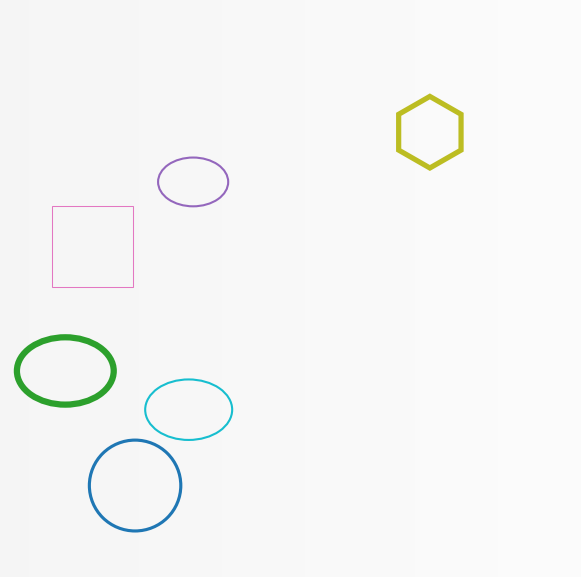[{"shape": "circle", "thickness": 1.5, "radius": 0.39, "center": [0.232, 0.158]}, {"shape": "oval", "thickness": 3, "radius": 0.42, "center": [0.112, 0.357]}, {"shape": "oval", "thickness": 1, "radius": 0.3, "center": [0.332, 0.684]}, {"shape": "square", "thickness": 0.5, "radius": 0.35, "center": [0.159, 0.572]}, {"shape": "hexagon", "thickness": 2.5, "radius": 0.31, "center": [0.74, 0.77]}, {"shape": "oval", "thickness": 1, "radius": 0.37, "center": [0.325, 0.29]}]